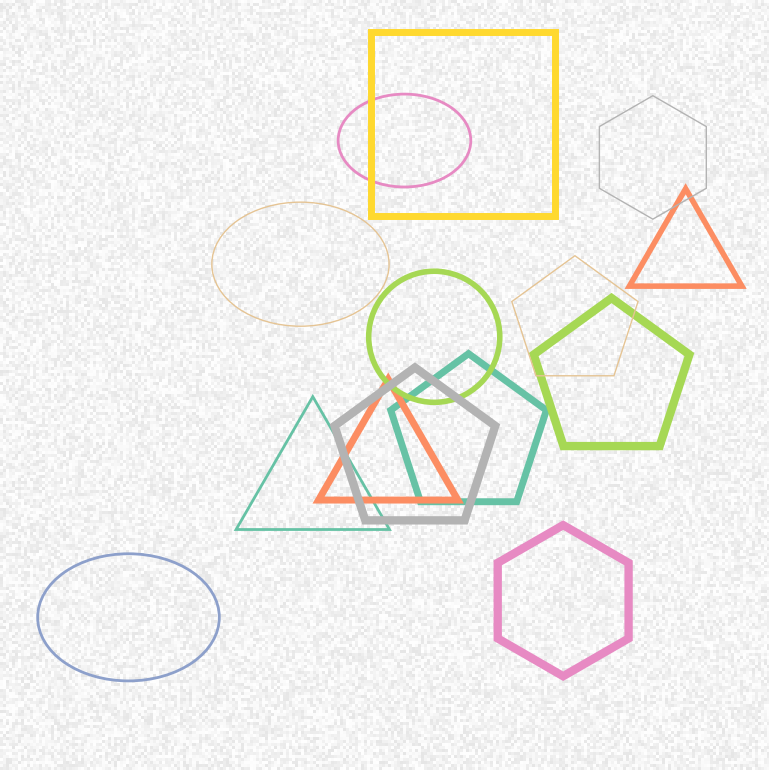[{"shape": "pentagon", "thickness": 2.5, "radius": 0.53, "center": [0.609, 0.434]}, {"shape": "triangle", "thickness": 1, "radius": 0.58, "center": [0.406, 0.37]}, {"shape": "triangle", "thickness": 2.5, "radius": 0.52, "center": [0.504, 0.403]}, {"shape": "triangle", "thickness": 2, "radius": 0.42, "center": [0.89, 0.671]}, {"shape": "oval", "thickness": 1, "radius": 0.59, "center": [0.167, 0.198]}, {"shape": "oval", "thickness": 1, "radius": 0.43, "center": [0.525, 0.817]}, {"shape": "hexagon", "thickness": 3, "radius": 0.49, "center": [0.731, 0.22]}, {"shape": "pentagon", "thickness": 3, "radius": 0.53, "center": [0.794, 0.507]}, {"shape": "circle", "thickness": 2, "radius": 0.43, "center": [0.564, 0.563]}, {"shape": "square", "thickness": 2.5, "radius": 0.6, "center": [0.602, 0.839]}, {"shape": "pentagon", "thickness": 0.5, "radius": 0.43, "center": [0.747, 0.582]}, {"shape": "oval", "thickness": 0.5, "radius": 0.58, "center": [0.39, 0.657]}, {"shape": "hexagon", "thickness": 0.5, "radius": 0.4, "center": [0.848, 0.796]}, {"shape": "pentagon", "thickness": 3, "radius": 0.55, "center": [0.539, 0.413]}]